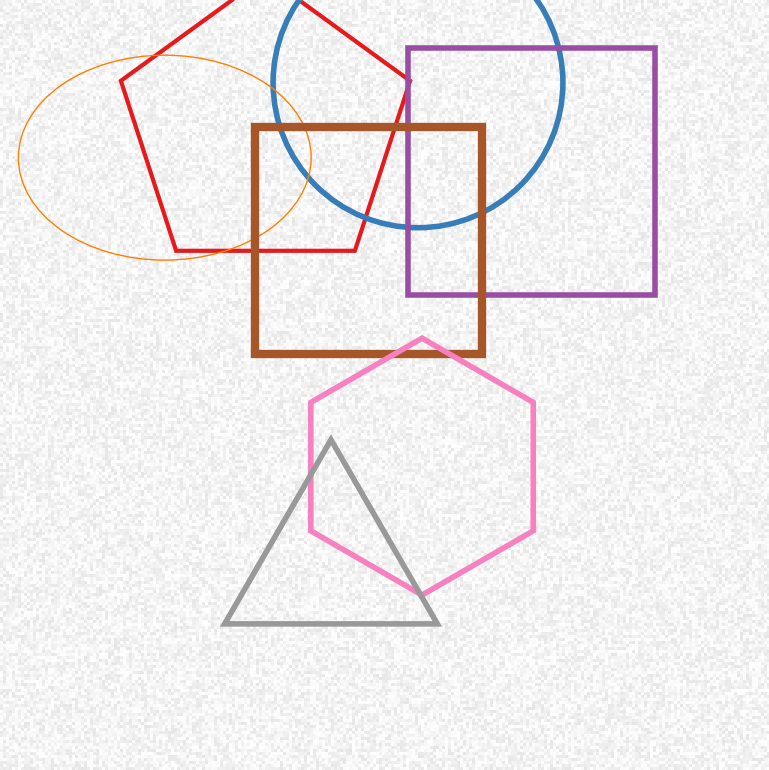[{"shape": "pentagon", "thickness": 1.5, "radius": 0.99, "center": [0.345, 0.834]}, {"shape": "circle", "thickness": 2, "radius": 0.94, "center": [0.543, 0.893]}, {"shape": "square", "thickness": 2, "radius": 0.8, "center": [0.69, 0.777]}, {"shape": "oval", "thickness": 0.5, "radius": 0.95, "center": [0.214, 0.795]}, {"shape": "square", "thickness": 3, "radius": 0.74, "center": [0.478, 0.688]}, {"shape": "hexagon", "thickness": 2, "radius": 0.83, "center": [0.548, 0.394]}, {"shape": "triangle", "thickness": 2, "radius": 0.8, "center": [0.43, 0.269]}]